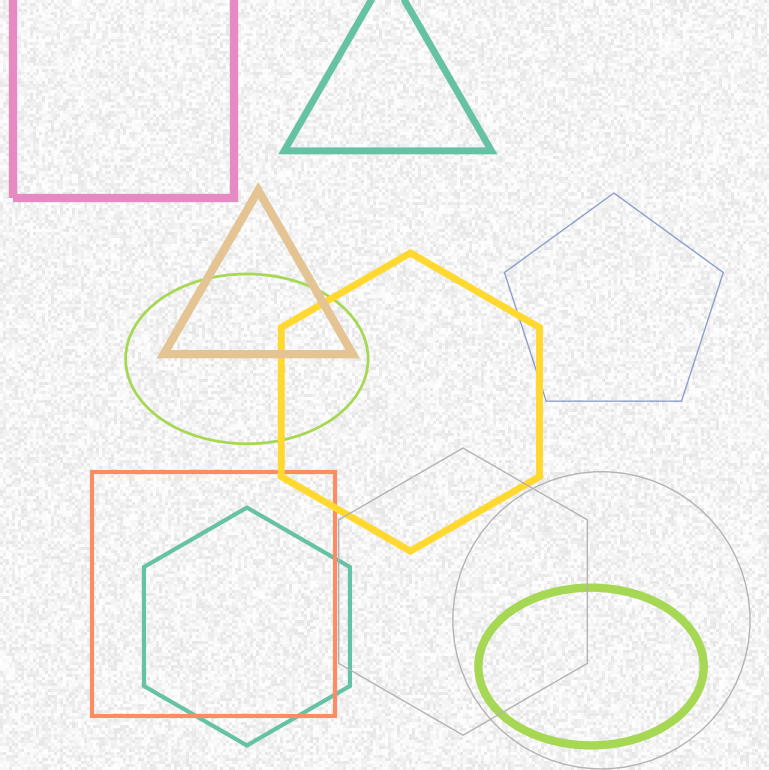[{"shape": "hexagon", "thickness": 1.5, "radius": 0.77, "center": [0.321, 0.186]}, {"shape": "triangle", "thickness": 2.5, "radius": 0.78, "center": [0.504, 0.882]}, {"shape": "square", "thickness": 1.5, "radius": 0.79, "center": [0.277, 0.229]}, {"shape": "pentagon", "thickness": 0.5, "radius": 0.75, "center": [0.797, 0.6]}, {"shape": "square", "thickness": 3, "radius": 0.72, "center": [0.16, 0.886]}, {"shape": "oval", "thickness": 3, "radius": 0.73, "center": [0.768, 0.134]}, {"shape": "oval", "thickness": 1, "radius": 0.79, "center": [0.321, 0.534]}, {"shape": "hexagon", "thickness": 2.5, "radius": 0.97, "center": [0.533, 0.478]}, {"shape": "triangle", "thickness": 3, "radius": 0.71, "center": [0.335, 0.611]}, {"shape": "circle", "thickness": 0.5, "radius": 0.96, "center": [0.781, 0.194]}, {"shape": "hexagon", "thickness": 0.5, "radius": 0.93, "center": [0.601, 0.232]}]